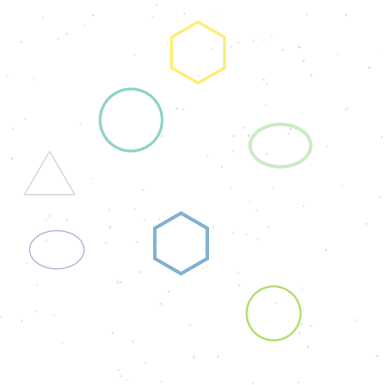[{"shape": "circle", "thickness": 2, "radius": 0.4, "center": [0.341, 0.688]}, {"shape": "oval", "thickness": 1, "radius": 0.35, "center": [0.148, 0.351]}, {"shape": "hexagon", "thickness": 2.5, "radius": 0.39, "center": [0.47, 0.368]}, {"shape": "circle", "thickness": 1.5, "radius": 0.35, "center": [0.711, 0.186]}, {"shape": "triangle", "thickness": 1, "radius": 0.38, "center": [0.129, 0.532]}, {"shape": "oval", "thickness": 2.5, "radius": 0.39, "center": [0.728, 0.622]}, {"shape": "hexagon", "thickness": 2, "radius": 0.4, "center": [0.514, 0.864]}]